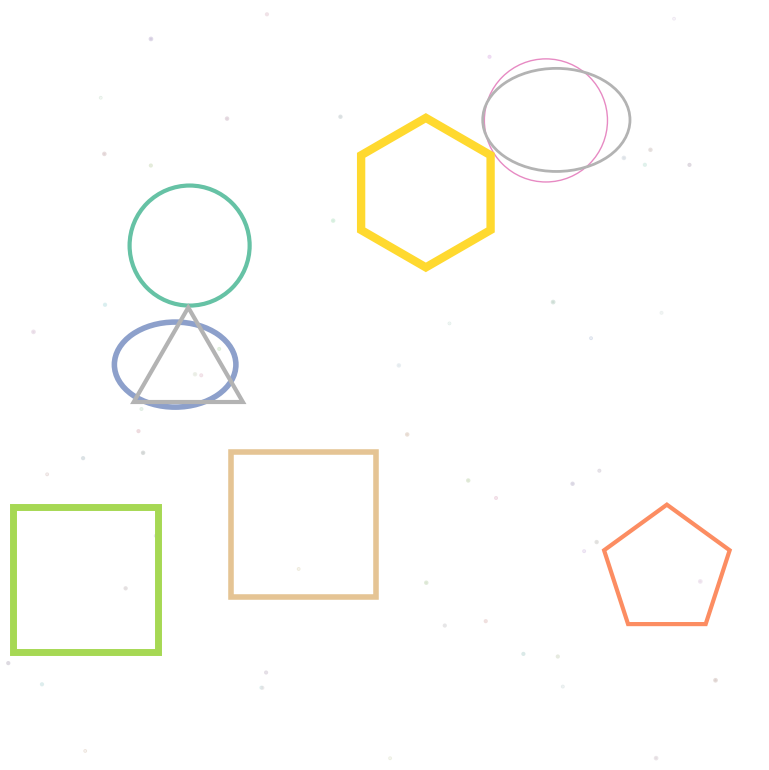[{"shape": "circle", "thickness": 1.5, "radius": 0.39, "center": [0.246, 0.681]}, {"shape": "pentagon", "thickness": 1.5, "radius": 0.43, "center": [0.866, 0.259]}, {"shape": "oval", "thickness": 2, "radius": 0.39, "center": [0.227, 0.526]}, {"shape": "circle", "thickness": 0.5, "radius": 0.4, "center": [0.709, 0.844]}, {"shape": "square", "thickness": 2.5, "radius": 0.47, "center": [0.111, 0.247]}, {"shape": "hexagon", "thickness": 3, "radius": 0.49, "center": [0.553, 0.75]}, {"shape": "square", "thickness": 2, "radius": 0.47, "center": [0.394, 0.319]}, {"shape": "oval", "thickness": 1, "radius": 0.48, "center": [0.723, 0.844]}, {"shape": "triangle", "thickness": 1.5, "radius": 0.41, "center": [0.245, 0.519]}]